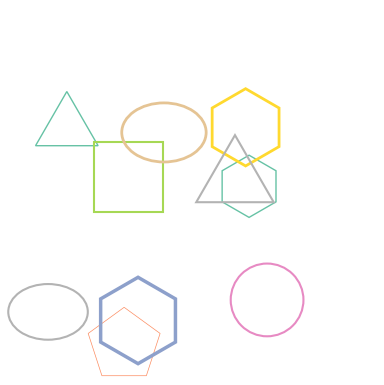[{"shape": "triangle", "thickness": 1, "radius": 0.47, "center": [0.174, 0.668]}, {"shape": "hexagon", "thickness": 1, "radius": 0.4, "center": [0.647, 0.516]}, {"shape": "pentagon", "thickness": 0.5, "radius": 0.49, "center": [0.322, 0.104]}, {"shape": "hexagon", "thickness": 2.5, "radius": 0.56, "center": [0.359, 0.168]}, {"shape": "circle", "thickness": 1.5, "radius": 0.47, "center": [0.694, 0.221]}, {"shape": "square", "thickness": 1.5, "radius": 0.45, "center": [0.334, 0.541]}, {"shape": "hexagon", "thickness": 2, "radius": 0.5, "center": [0.638, 0.669]}, {"shape": "oval", "thickness": 2, "radius": 0.55, "center": [0.426, 0.656]}, {"shape": "oval", "thickness": 1.5, "radius": 0.52, "center": [0.125, 0.19]}, {"shape": "triangle", "thickness": 1.5, "radius": 0.58, "center": [0.61, 0.533]}]